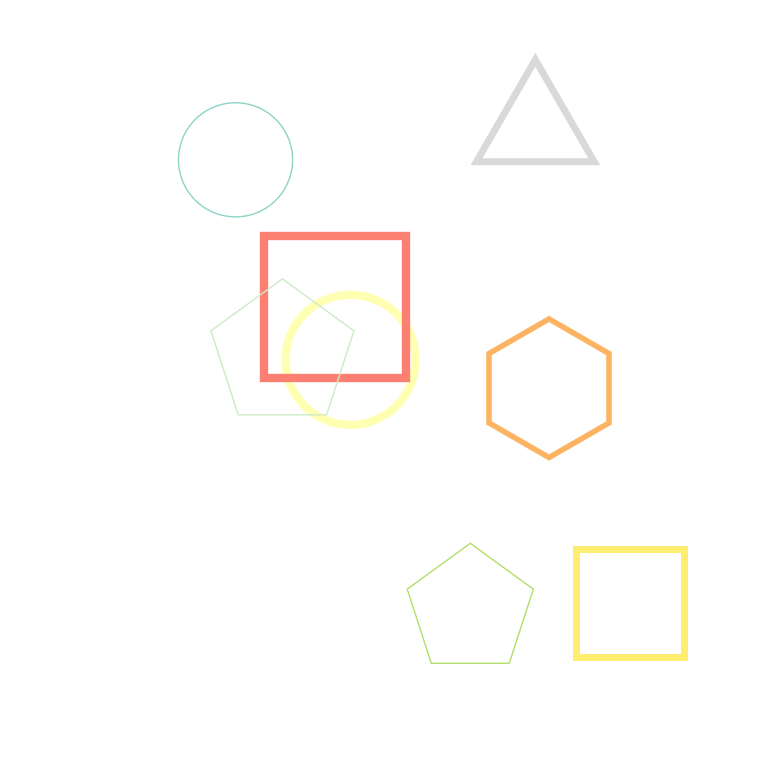[{"shape": "circle", "thickness": 0.5, "radius": 0.37, "center": [0.306, 0.792]}, {"shape": "circle", "thickness": 3, "radius": 0.42, "center": [0.455, 0.533]}, {"shape": "square", "thickness": 3, "radius": 0.46, "center": [0.435, 0.601]}, {"shape": "hexagon", "thickness": 2, "radius": 0.45, "center": [0.713, 0.496]}, {"shape": "pentagon", "thickness": 0.5, "radius": 0.43, "center": [0.611, 0.208]}, {"shape": "triangle", "thickness": 2.5, "radius": 0.44, "center": [0.695, 0.834]}, {"shape": "pentagon", "thickness": 0.5, "radius": 0.49, "center": [0.367, 0.54]}, {"shape": "square", "thickness": 2.5, "radius": 0.35, "center": [0.818, 0.216]}]